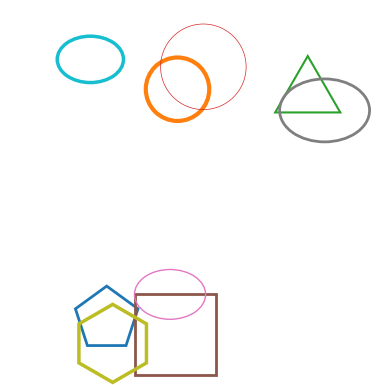[{"shape": "pentagon", "thickness": 2, "radius": 0.43, "center": [0.277, 0.172]}, {"shape": "circle", "thickness": 3, "radius": 0.41, "center": [0.461, 0.768]}, {"shape": "triangle", "thickness": 1.5, "radius": 0.49, "center": [0.799, 0.757]}, {"shape": "circle", "thickness": 0.5, "radius": 0.56, "center": [0.528, 0.827]}, {"shape": "square", "thickness": 2, "radius": 0.53, "center": [0.456, 0.13]}, {"shape": "oval", "thickness": 1, "radius": 0.46, "center": [0.442, 0.235]}, {"shape": "oval", "thickness": 2, "radius": 0.58, "center": [0.843, 0.713]}, {"shape": "hexagon", "thickness": 2.5, "radius": 0.51, "center": [0.293, 0.108]}, {"shape": "oval", "thickness": 2.5, "radius": 0.43, "center": [0.235, 0.846]}]